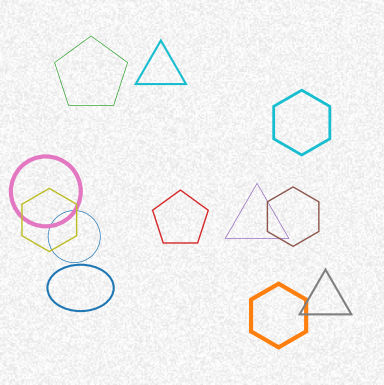[{"shape": "circle", "thickness": 0.5, "radius": 0.34, "center": [0.193, 0.386]}, {"shape": "oval", "thickness": 1.5, "radius": 0.43, "center": [0.209, 0.252]}, {"shape": "hexagon", "thickness": 3, "radius": 0.41, "center": [0.724, 0.18]}, {"shape": "pentagon", "thickness": 0.5, "radius": 0.5, "center": [0.237, 0.807]}, {"shape": "pentagon", "thickness": 1, "radius": 0.38, "center": [0.469, 0.43]}, {"shape": "triangle", "thickness": 0.5, "radius": 0.48, "center": [0.668, 0.428]}, {"shape": "hexagon", "thickness": 1, "radius": 0.39, "center": [0.761, 0.437]}, {"shape": "circle", "thickness": 3, "radius": 0.45, "center": [0.119, 0.503]}, {"shape": "triangle", "thickness": 1.5, "radius": 0.39, "center": [0.845, 0.222]}, {"shape": "hexagon", "thickness": 1, "radius": 0.41, "center": [0.128, 0.429]}, {"shape": "hexagon", "thickness": 2, "radius": 0.42, "center": [0.784, 0.682]}, {"shape": "triangle", "thickness": 1.5, "radius": 0.38, "center": [0.418, 0.819]}]